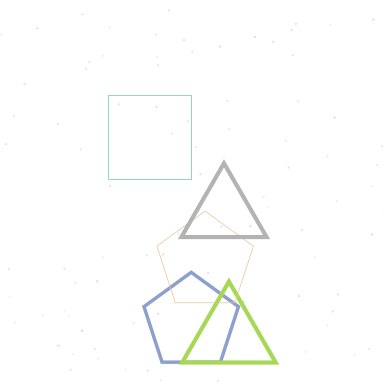[{"shape": "square", "thickness": 0.5, "radius": 0.54, "center": [0.388, 0.644]}, {"shape": "pentagon", "thickness": 2.5, "radius": 0.64, "center": [0.497, 0.164]}, {"shape": "triangle", "thickness": 3, "radius": 0.7, "center": [0.595, 0.129]}, {"shape": "pentagon", "thickness": 0.5, "radius": 0.66, "center": [0.533, 0.32]}, {"shape": "triangle", "thickness": 3, "radius": 0.64, "center": [0.582, 0.448]}]